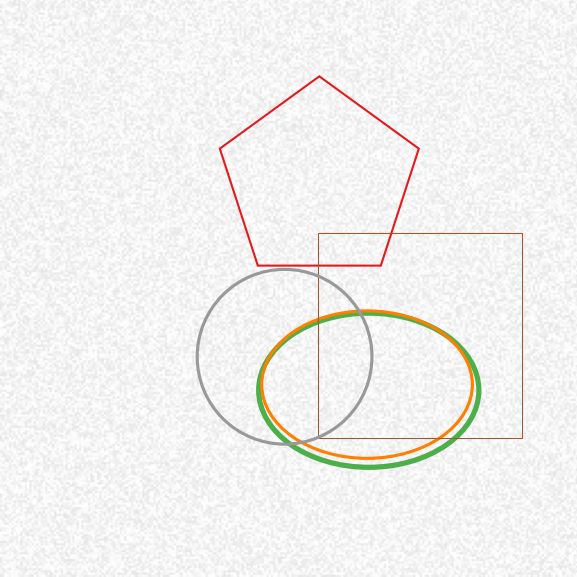[{"shape": "pentagon", "thickness": 1, "radius": 0.91, "center": [0.553, 0.686]}, {"shape": "oval", "thickness": 2.5, "radius": 0.95, "center": [0.639, 0.323]}, {"shape": "oval", "thickness": 1.5, "radius": 0.91, "center": [0.636, 0.333]}, {"shape": "square", "thickness": 0.5, "radius": 0.89, "center": [0.727, 0.418]}, {"shape": "circle", "thickness": 1.5, "radius": 0.76, "center": [0.493, 0.381]}]